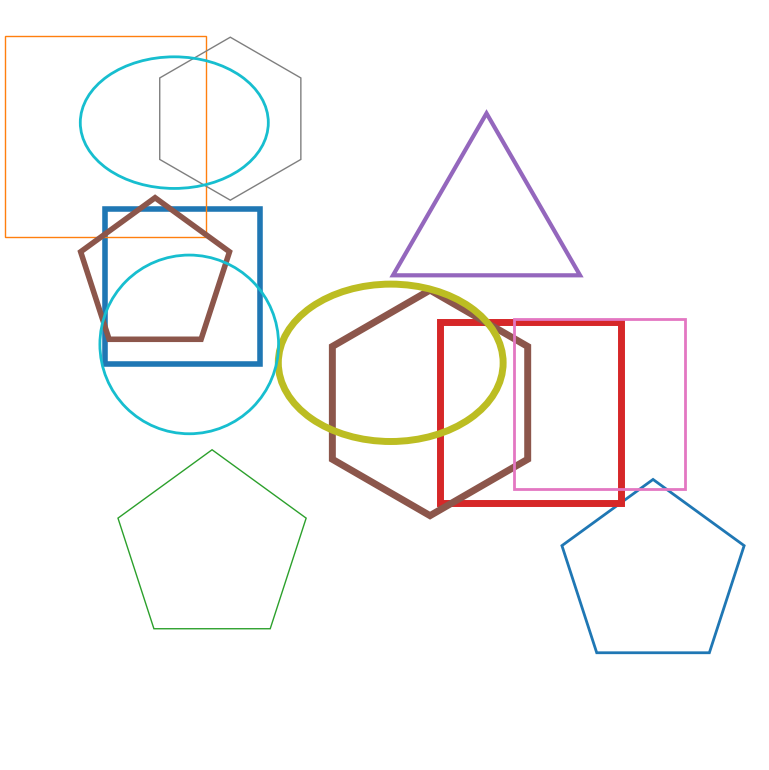[{"shape": "pentagon", "thickness": 1, "radius": 0.62, "center": [0.848, 0.253]}, {"shape": "square", "thickness": 2, "radius": 0.5, "center": [0.237, 0.628]}, {"shape": "square", "thickness": 0.5, "radius": 0.65, "center": [0.137, 0.823]}, {"shape": "pentagon", "thickness": 0.5, "radius": 0.64, "center": [0.275, 0.287]}, {"shape": "square", "thickness": 2.5, "radius": 0.59, "center": [0.689, 0.464]}, {"shape": "triangle", "thickness": 1.5, "radius": 0.7, "center": [0.632, 0.713]}, {"shape": "pentagon", "thickness": 2, "radius": 0.51, "center": [0.201, 0.642]}, {"shape": "hexagon", "thickness": 2.5, "radius": 0.73, "center": [0.558, 0.477]}, {"shape": "square", "thickness": 1, "radius": 0.55, "center": [0.778, 0.475]}, {"shape": "hexagon", "thickness": 0.5, "radius": 0.53, "center": [0.299, 0.846]}, {"shape": "oval", "thickness": 2.5, "radius": 0.73, "center": [0.507, 0.529]}, {"shape": "circle", "thickness": 1, "radius": 0.58, "center": [0.246, 0.553]}, {"shape": "oval", "thickness": 1, "radius": 0.61, "center": [0.226, 0.841]}]